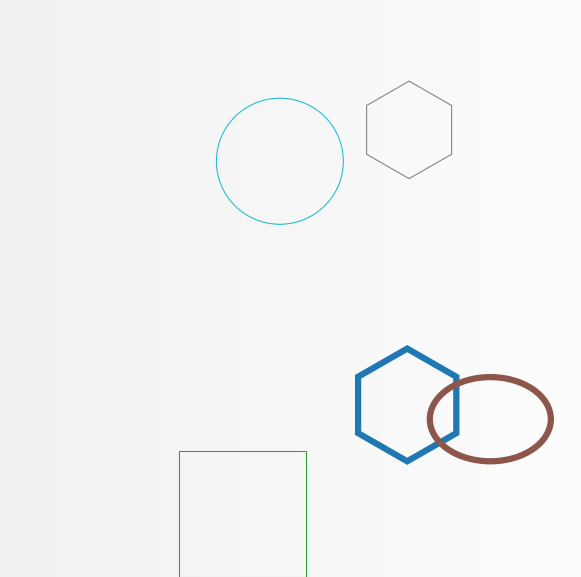[{"shape": "hexagon", "thickness": 3, "radius": 0.49, "center": [0.701, 0.298]}, {"shape": "square", "thickness": 0.5, "radius": 0.55, "center": [0.417, 0.109]}, {"shape": "oval", "thickness": 3, "radius": 0.52, "center": [0.844, 0.273]}, {"shape": "hexagon", "thickness": 0.5, "radius": 0.42, "center": [0.704, 0.774]}, {"shape": "circle", "thickness": 0.5, "radius": 0.55, "center": [0.481, 0.72]}]